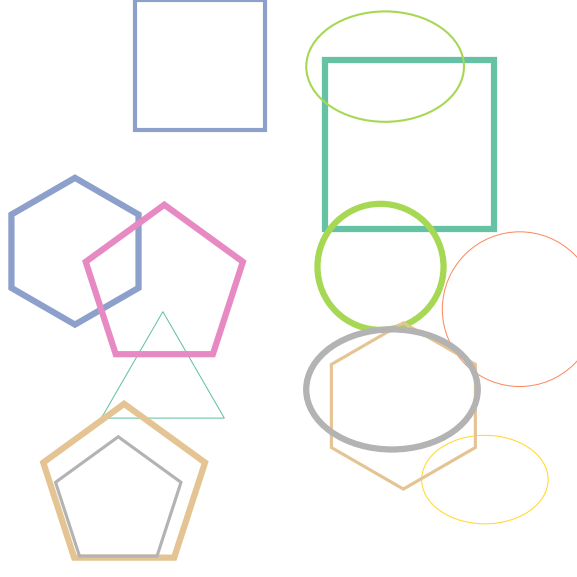[{"shape": "triangle", "thickness": 0.5, "radius": 0.61, "center": [0.282, 0.337]}, {"shape": "square", "thickness": 3, "radius": 0.73, "center": [0.709, 0.749]}, {"shape": "circle", "thickness": 0.5, "radius": 0.67, "center": [0.9, 0.464]}, {"shape": "hexagon", "thickness": 3, "radius": 0.64, "center": [0.13, 0.564]}, {"shape": "square", "thickness": 2, "radius": 0.56, "center": [0.346, 0.886]}, {"shape": "pentagon", "thickness": 3, "radius": 0.72, "center": [0.285, 0.502]}, {"shape": "circle", "thickness": 3, "radius": 0.55, "center": [0.659, 0.537]}, {"shape": "oval", "thickness": 1, "radius": 0.68, "center": [0.667, 0.884]}, {"shape": "oval", "thickness": 0.5, "radius": 0.55, "center": [0.84, 0.169]}, {"shape": "hexagon", "thickness": 1.5, "radius": 0.72, "center": [0.698, 0.296]}, {"shape": "pentagon", "thickness": 3, "radius": 0.74, "center": [0.215, 0.153]}, {"shape": "oval", "thickness": 3, "radius": 0.74, "center": [0.679, 0.325]}, {"shape": "pentagon", "thickness": 1.5, "radius": 0.57, "center": [0.205, 0.129]}]